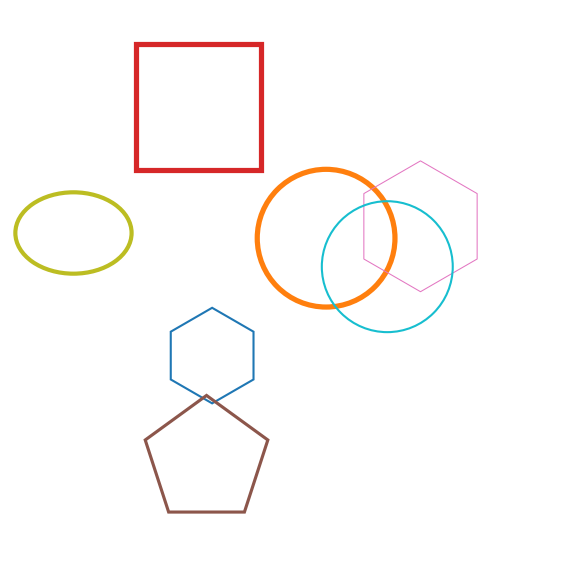[{"shape": "hexagon", "thickness": 1, "radius": 0.41, "center": [0.367, 0.383]}, {"shape": "circle", "thickness": 2.5, "radius": 0.6, "center": [0.565, 0.587]}, {"shape": "square", "thickness": 2.5, "radius": 0.54, "center": [0.344, 0.814]}, {"shape": "pentagon", "thickness": 1.5, "radius": 0.56, "center": [0.358, 0.203]}, {"shape": "hexagon", "thickness": 0.5, "radius": 0.57, "center": [0.728, 0.607]}, {"shape": "oval", "thickness": 2, "radius": 0.5, "center": [0.127, 0.596]}, {"shape": "circle", "thickness": 1, "radius": 0.57, "center": [0.671, 0.537]}]